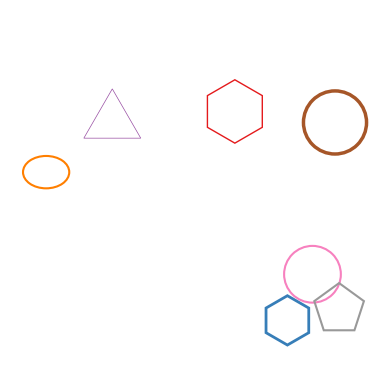[{"shape": "hexagon", "thickness": 1, "radius": 0.41, "center": [0.61, 0.71]}, {"shape": "hexagon", "thickness": 2, "radius": 0.32, "center": [0.746, 0.168]}, {"shape": "triangle", "thickness": 0.5, "radius": 0.43, "center": [0.292, 0.684]}, {"shape": "oval", "thickness": 1.5, "radius": 0.3, "center": [0.12, 0.553]}, {"shape": "circle", "thickness": 2.5, "radius": 0.41, "center": [0.87, 0.682]}, {"shape": "circle", "thickness": 1.5, "radius": 0.37, "center": [0.812, 0.288]}, {"shape": "pentagon", "thickness": 1.5, "radius": 0.34, "center": [0.881, 0.197]}]